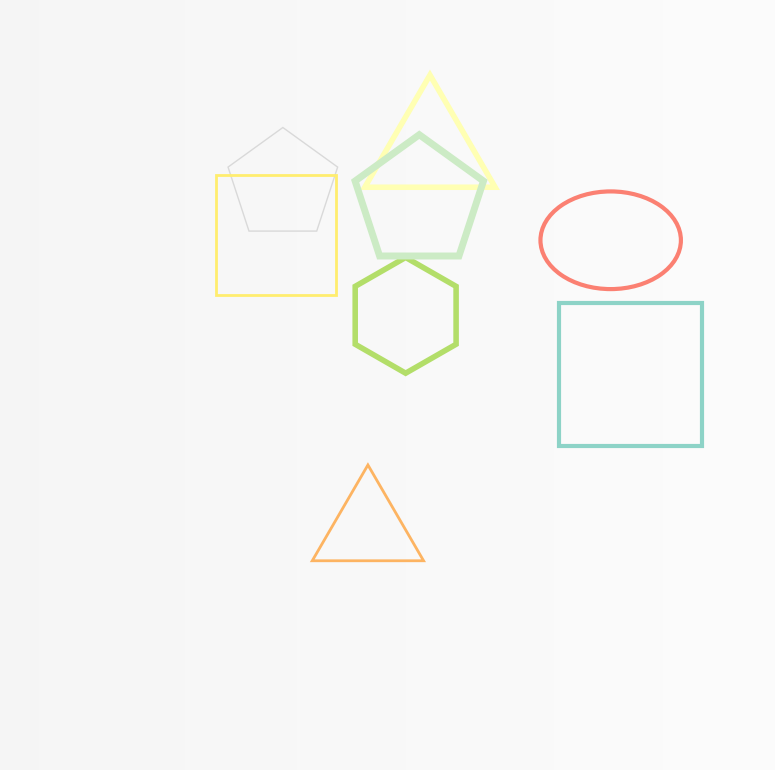[{"shape": "square", "thickness": 1.5, "radius": 0.46, "center": [0.814, 0.513]}, {"shape": "triangle", "thickness": 2, "radius": 0.49, "center": [0.555, 0.805]}, {"shape": "oval", "thickness": 1.5, "radius": 0.45, "center": [0.788, 0.688]}, {"shape": "triangle", "thickness": 1, "radius": 0.41, "center": [0.475, 0.313]}, {"shape": "hexagon", "thickness": 2, "radius": 0.38, "center": [0.523, 0.591]}, {"shape": "pentagon", "thickness": 0.5, "radius": 0.37, "center": [0.365, 0.76]}, {"shape": "pentagon", "thickness": 2.5, "radius": 0.44, "center": [0.541, 0.738]}, {"shape": "square", "thickness": 1, "radius": 0.39, "center": [0.356, 0.695]}]